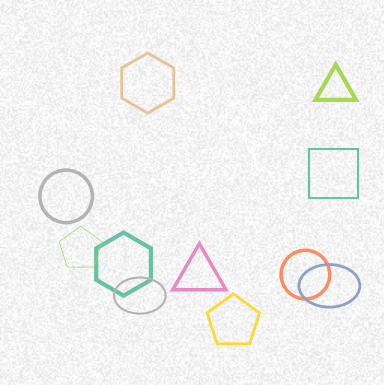[{"shape": "square", "thickness": 1.5, "radius": 0.32, "center": [0.865, 0.55]}, {"shape": "hexagon", "thickness": 3, "radius": 0.41, "center": [0.321, 0.314]}, {"shape": "circle", "thickness": 2.5, "radius": 0.32, "center": [0.793, 0.287]}, {"shape": "oval", "thickness": 2, "radius": 0.4, "center": [0.855, 0.258]}, {"shape": "triangle", "thickness": 2.5, "radius": 0.4, "center": [0.518, 0.287]}, {"shape": "triangle", "thickness": 3, "radius": 0.3, "center": [0.872, 0.771]}, {"shape": "pentagon", "thickness": 0.5, "radius": 0.29, "center": [0.209, 0.354]}, {"shape": "pentagon", "thickness": 2, "radius": 0.36, "center": [0.606, 0.165]}, {"shape": "hexagon", "thickness": 2, "radius": 0.39, "center": [0.384, 0.784]}, {"shape": "oval", "thickness": 1.5, "radius": 0.34, "center": [0.363, 0.232]}, {"shape": "circle", "thickness": 2.5, "radius": 0.34, "center": [0.172, 0.49]}]